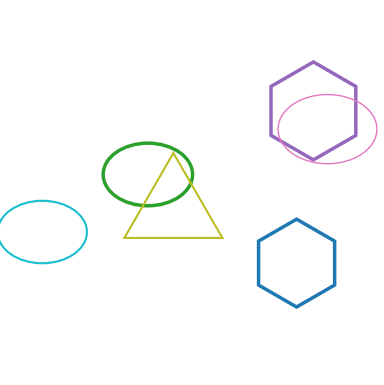[{"shape": "hexagon", "thickness": 2.5, "radius": 0.57, "center": [0.77, 0.317]}, {"shape": "oval", "thickness": 2.5, "radius": 0.58, "center": [0.384, 0.547]}, {"shape": "hexagon", "thickness": 2.5, "radius": 0.64, "center": [0.814, 0.712]}, {"shape": "oval", "thickness": 1, "radius": 0.64, "center": [0.851, 0.665]}, {"shape": "triangle", "thickness": 1.5, "radius": 0.74, "center": [0.45, 0.456]}, {"shape": "oval", "thickness": 1.5, "radius": 0.58, "center": [0.11, 0.397]}]